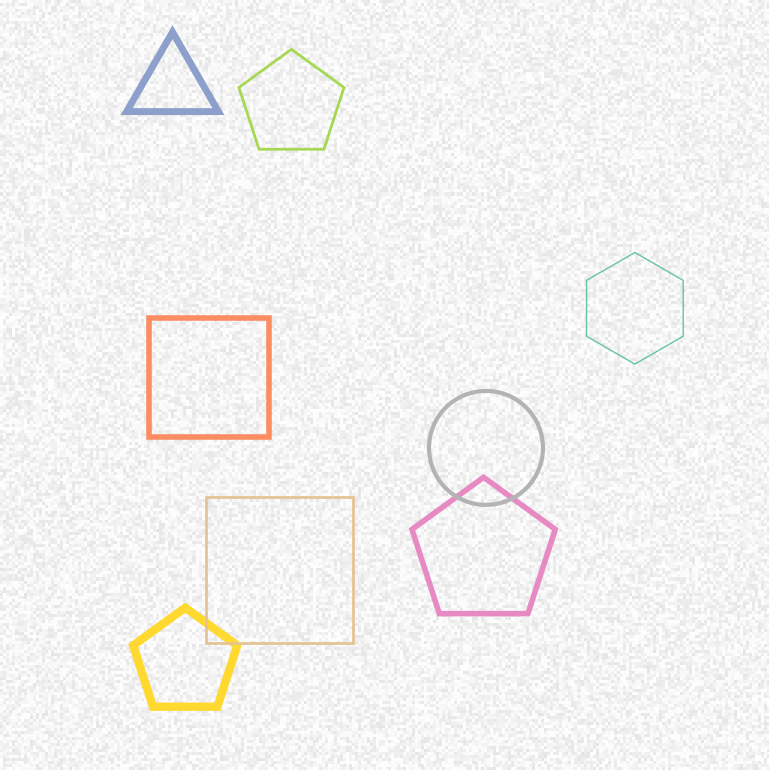[{"shape": "hexagon", "thickness": 0.5, "radius": 0.36, "center": [0.824, 0.6]}, {"shape": "square", "thickness": 2, "radius": 0.39, "center": [0.271, 0.51]}, {"shape": "triangle", "thickness": 2.5, "radius": 0.34, "center": [0.224, 0.889]}, {"shape": "pentagon", "thickness": 2, "radius": 0.49, "center": [0.628, 0.282]}, {"shape": "pentagon", "thickness": 1, "radius": 0.36, "center": [0.379, 0.864]}, {"shape": "pentagon", "thickness": 3, "radius": 0.36, "center": [0.241, 0.14]}, {"shape": "square", "thickness": 1, "radius": 0.47, "center": [0.363, 0.259]}, {"shape": "circle", "thickness": 1.5, "radius": 0.37, "center": [0.631, 0.418]}]